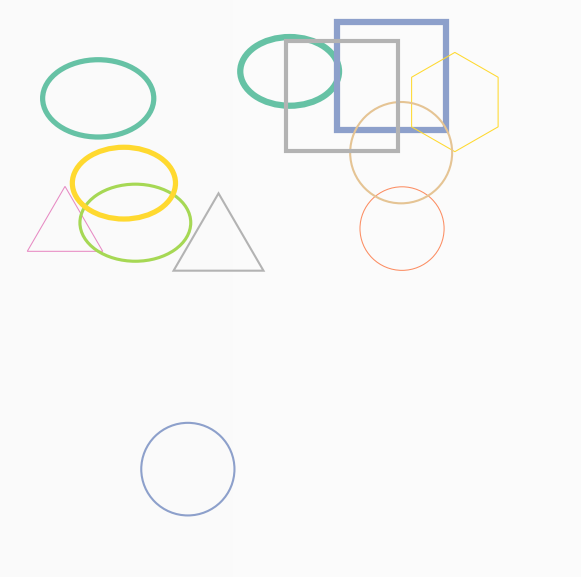[{"shape": "oval", "thickness": 3, "radius": 0.42, "center": [0.498, 0.876]}, {"shape": "oval", "thickness": 2.5, "radius": 0.48, "center": [0.169, 0.829]}, {"shape": "circle", "thickness": 0.5, "radius": 0.36, "center": [0.692, 0.603]}, {"shape": "circle", "thickness": 1, "radius": 0.4, "center": [0.323, 0.187]}, {"shape": "square", "thickness": 3, "radius": 0.47, "center": [0.673, 0.868]}, {"shape": "triangle", "thickness": 0.5, "radius": 0.37, "center": [0.112, 0.601]}, {"shape": "oval", "thickness": 1.5, "radius": 0.48, "center": [0.233, 0.614]}, {"shape": "oval", "thickness": 2.5, "radius": 0.44, "center": [0.213, 0.682]}, {"shape": "hexagon", "thickness": 0.5, "radius": 0.43, "center": [0.783, 0.822]}, {"shape": "circle", "thickness": 1, "radius": 0.44, "center": [0.69, 0.735]}, {"shape": "square", "thickness": 2, "radius": 0.48, "center": [0.588, 0.833]}, {"shape": "triangle", "thickness": 1, "radius": 0.45, "center": [0.376, 0.575]}]